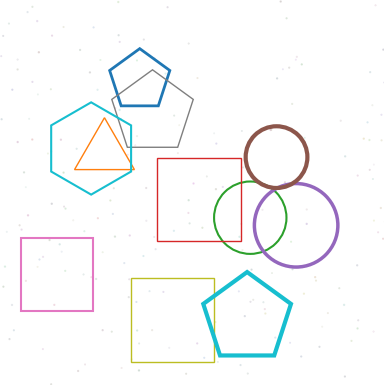[{"shape": "pentagon", "thickness": 2, "radius": 0.41, "center": [0.363, 0.792]}, {"shape": "triangle", "thickness": 1, "radius": 0.45, "center": [0.271, 0.604]}, {"shape": "circle", "thickness": 1.5, "radius": 0.47, "center": [0.65, 0.435]}, {"shape": "square", "thickness": 1, "radius": 0.54, "center": [0.517, 0.482]}, {"shape": "circle", "thickness": 2.5, "radius": 0.54, "center": [0.769, 0.415]}, {"shape": "circle", "thickness": 3, "radius": 0.4, "center": [0.718, 0.592]}, {"shape": "square", "thickness": 1.5, "radius": 0.47, "center": [0.148, 0.287]}, {"shape": "pentagon", "thickness": 1, "radius": 0.56, "center": [0.396, 0.707]}, {"shape": "square", "thickness": 1, "radius": 0.54, "center": [0.448, 0.169]}, {"shape": "pentagon", "thickness": 3, "radius": 0.6, "center": [0.642, 0.174]}, {"shape": "hexagon", "thickness": 1.5, "radius": 0.6, "center": [0.237, 0.614]}]